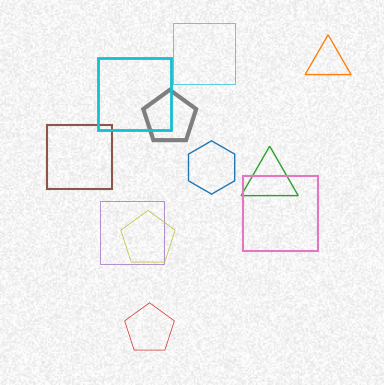[{"shape": "hexagon", "thickness": 1, "radius": 0.35, "center": [0.55, 0.565]}, {"shape": "triangle", "thickness": 1, "radius": 0.34, "center": [0.852, 0.841]}, {"shape": "triangle", "thickness": 1, "radius": 0.43, "center": [0.7, 0.535]}, {"shape": "pentagon", "thickness": 0.5, "radius": 0.34, "center": [0.388, 0.146]}, {"shape": "square", "thickness": 0.5, "radius": 0.41, "center": [0.343, 0.396]}, {"shape": "square", "thickness": 1.5, "radius": 0.42, "center": [0.206, 0.592]}, {"shape": "square", "thickness": 1.5, "radius": 0.48, "center": [0.728, 0.445]}, {"shape": "pentagon", "thickness": 3, "radius": 0.36, "center": [0.441, 0.694]}, {"shape": "pentagon", "thickness": 0.5, "radius": 0.37, "center": [0.384, 0.379]}, {"shape": "square", "thickness": 0.5, "radius": 0.4, "center": [0.529, 0.861]}, {"shape": "square", "thickness": 2, "radius": 0.47, "center": [0.348, 0.756]}]